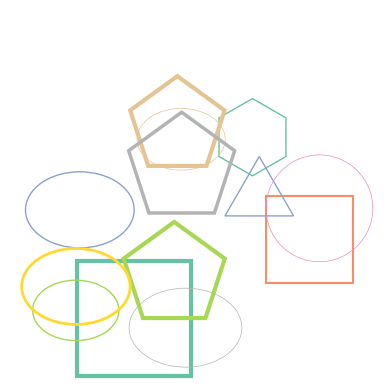[{"shape": "square", "thickness": 3, "radius": 0.74, "center": [0.348, 0.172]}, {"shape": "hexagon", "thickness": 1, "radius": 0.5, "center": [0.656, 0.644]}, {"shape": "square", "thickness": 1.5, "radius": 0.56, "center": [0.803, 0.378]}, {"shape": "triangle", "thickness": 1, "radius": 0.51, "center": [0.673, 0.491]}, {"shape": "oval", "thickness": 1, "radius": 0.71, "center": [0.207, 0.455]}, {"shape": "circle", "thickness": 0.5, "radius": 0.69, "center": [0.83, 0.459]}, {"shape": "oval", "thickness": 1, "radius": 0.56, "center": [0.197, 0.194]}, {"shape": "pentagon", "thickness": 3, "radius": 0.69, "center": [0.453, 0.286]}, {"shape": "oval", "thickness": 2, "radius": 0.7, "center": [0.197, 0.256]}, {"shape": "oval", "thickness": 0.5, "radius": 0.57, "center": [0.47, 0.638]}, {"shape": "pentagon", "thickness": 3, "radius": 0.64, "center": [0.461, 0.673]}, {"shape": "pentagon", "thickness": 2.5, "radius": 0.72, "center": [0.472, 0.564]}, {"shape": "oval", "thickness": 0.5, "radius": 0.73, "center": [0.482, 0.149]}]